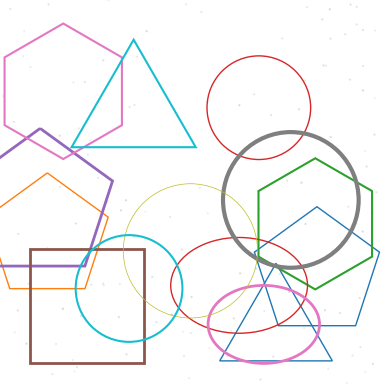[{"shape": "triangle", "thickness": 1, "radius": 0.84, "center": [0.717, 0.147]}, {"shape": "pentagon", "thickness": 1, "radius": 0.85, "center": [0.823, 0.292]}, {"shape": "pentagon", "thickness": 1, "radius": 0.83, "center": [0.123, 0.385]}, {"shape": "hexagon", "thickness": 1.5, "radius": 0.85, "center": [0.819, 0.419]}, {"shape": "circle", "thickness": 1, "radius": 0.67, "center": [0.672, 0.72]}, {"shape": "oval", "thickness": 1, "radius": 0.89, "center": [0.621, 0.259]}, {"shape": "pentagon", "thickness": 2, "radius": 0.99, "center": [0.104, 0.469]}, {"shape": "square", "thickness": 2, "radius": 0.74, "center": [0.225, 0.205]}, {"shape": "hexagon", "thickness": 1.5, "radius": 0.88, "center": [0.164, 0.763]}, {"shape": "oval", "thickness": 2, "radius": 0.72, "center": [0.685, 0.157]}, {"shape": "circle", "thickness": 3, "radius": 0.88, "center": [0.755, 0.481]}, {"shape": "circle", "thickness": 0.5, "radius": 0.87, "center": [0.495, 0.348]}, {"shape": "triangle", "thickness": 1.5, "radius": 0.93, "center": [0.347, 0.711]}, {"shape": "circle", "thickness": 1.5, "radius": 0.69, "center": [0.335, 0.251]}]